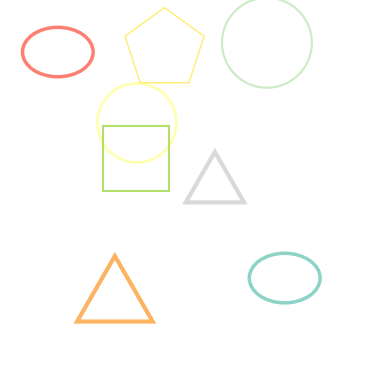[{"shape": "oval", "thickness": 2.5, "radius": 0.46, "center": [0.739, 0.278]}, {"shape": "circle", "thickness": 2, "radius": 0.51, "center": [0.356, 0.681]}, {"shape": "oval", "thickness": 2.5, "radius": 0.46, "center": [0.15, 0.865]}, {"shape": "triangle", "thickness": 3, "radius": 0.57, "center": [0.298, 0.222]}, {"shape": "square", "thickness": 1.5, "radius": 0.43, "center": [0.353, 0.588]}, {"shape": "triangle", "thickness": 3, "radius": 0.44, "center": [0.558, 0.518]}, {"shape": "circle", "thickness": 1.5, "radius": 0.58, "center": [0.693, 0.889]}, {"shape": "pentagon", "thickness": 1, "radius": 0.54, "center": [0.427, 0.872]}]